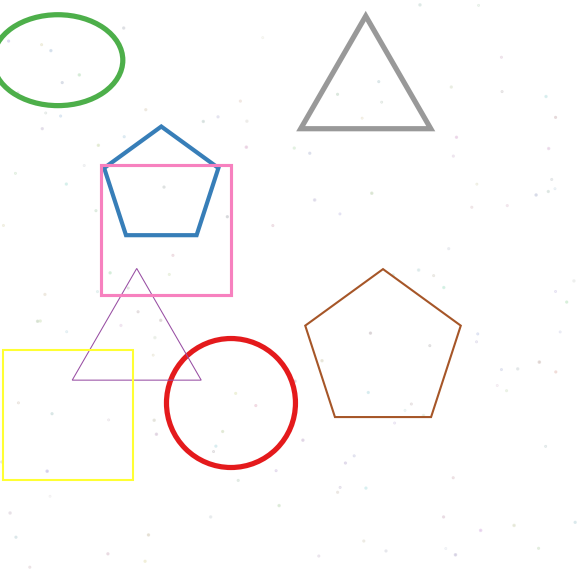[{"shape": "circle", "thickness": 2.5, "radius": 0.56, "center": [0.4, 0.301]}, {"shape": "pentagon", "thickness": 2, "radius": 0.52, "center": [0.279, 0.676]}, {"shape": "oval", "thickness": 2.5, "radius": 0.56, "center": [0.1, 0.895]}, {"shape": "triangle", "thickness": 0.5, "radius": 0.64, "center": [0.237, 0.405]}, {"shape": "square", "thickness": 1, "radius": 0.56, "center": [0.118, 0.28]}, {"shape": "pentagon", "thickness": 1, "radius": 0.71, "center": [0.663, 0.392]}, {"shape": "square", "thickness": 1.5, "radius": 0.56, "center": [0.287, 0.601]}, {"shape": "triangle", "thickness": 2.5, "radius": 0.65, "center": [0.633, 0.841]}]